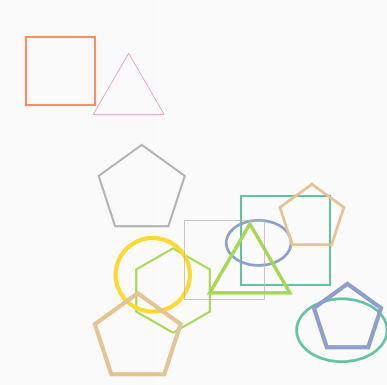[{"shape": "oval", "thickness": 2, "radius": 0.58, "center": [0.882, 0.142]}, {"shape": "square", "thickness": 1.5, "radius": 0.58, "center": [0.737, 0.376]}, {"shape": "square", "thickness": 1.5, "radius": 0.44, "center": [0.156, 0.814]}, {"shape": "pentagon", "thickness": 3, "radius": 0.46, "center": [0.897, 0.172]}, {"shape": "oval", "thickness": 2, "radius": 0.42, "center": [0.667, 0.369]}, {"shape": "triangle", "thickness": 0.5, "radius": 0.53, "center": [0.332, 0.755]}, {"shape": "triangle", "thickness": 2.5, "radius": 0.6, "center": [0.645, 0.299]}, {"shape": "hexagon", "thickness": 1.5, "radius": 0.55, "center": [0.447, 0.245]}, {"shape": "circle", "thickness": 3, "radius": 0.48, "center": [0.394, 0.286]}, {"shape": "pentagon", "thickness": 2, "radius": 0.43, "center": [0.805, 0.435]}, {"shape": "pentagon", "thickness": 3, "radius": 0.58, "center": [0.355, 0.122]}, {"shape": "square", "thickness": 0.5, "radius": 0.52, "center": [0.579, 0.325]}, {"shape": "pentagon", "thickness": 1.5, "radius": 0.58, "center": [0.366, 0.507]}]